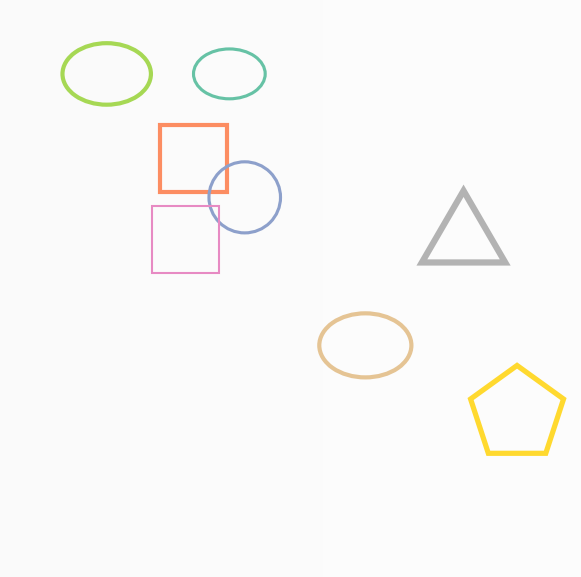[{"shape": "oval", "thickness": 1.5, "radius": 0.31, "center": [0.395, 0.871]}, {"shape": "square", "thickness": 2, "radius": 0.29, "center": [0.333, 0.725]}, {"shape": "circle", "thickness": 1.5, "radius": 0.31, "center": [0.421, 0.657]}, {"shape": "square", "thickness": 1, "radius": 0.29, "center": [0.319, 0.585]}, {"shape": "oval", "thickness": 2, "radius": 0.38, "center": [0.184, 0.871]}, {"shape": "pentagon", "thickness": 2.5, "radius": 0.42, "center": [0.89, 0.282]}, {"shape": "oval", "thickness": 2, "radius": 0.4, "center": [0.629, 0.401]}, {"shape": "triangle", "thickness": 3, "radius": 0.41, "center": [0.798, 0.586]}]